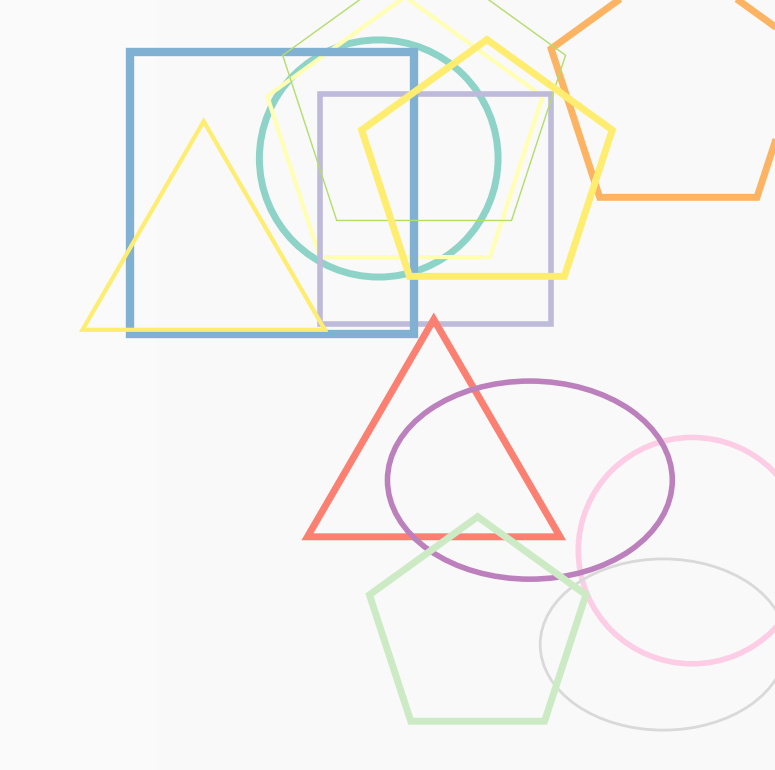[{"shape": "circle", "thickness": 2.5, "radius": 0.77, "center": [0.489, 0.794]}, {"shape": "pentagon", "thickness": 1.5, "radius": 0.93, "center": [0.522, 0.817]}, {"shape": "square", "thickness": 2, "radius": 0.75, "center": [0.562, 0.729]}, {"shape": "triangle", "thickness": 2.5, "radius": 0.94, "center": [0.56, 0.397]}, {"shape": "square", "thickness": 3, "radius": 0.92, "center": [0.351, 0.749]}, {"shape": "pentagon", "thickness": 2.5, "radius": 0.86, "center": [0.875, 0.883]}, {"shape": "pentagon", "thickness": 0.5, "radius": 0.96, "center": [0.547, 0.869]}, {"shape": "circle", "thickness": 2, "radius": 0.73, "center": [0.893, 0.285]}, {"shape": "oval", "thickness": 1, "radius": 0.79, "center": [0.856, 0.163]}, {"shape": "oval", "thickness": 2, "radius": 0.92, "center": [0.684, 0.376]}, {"shape": "pentagon", "thickness": 2.5, "radius": 0.73, "center": [0.616, 0.182]}, {"shape": "triangle", "thickness": 1.5, "radius": 0.9, "center": [0.263, 0.662]}, {"shape": "pentagon", "thickness": 2.5, "radius": 0.85, "center": [0.628, 0.779]}]